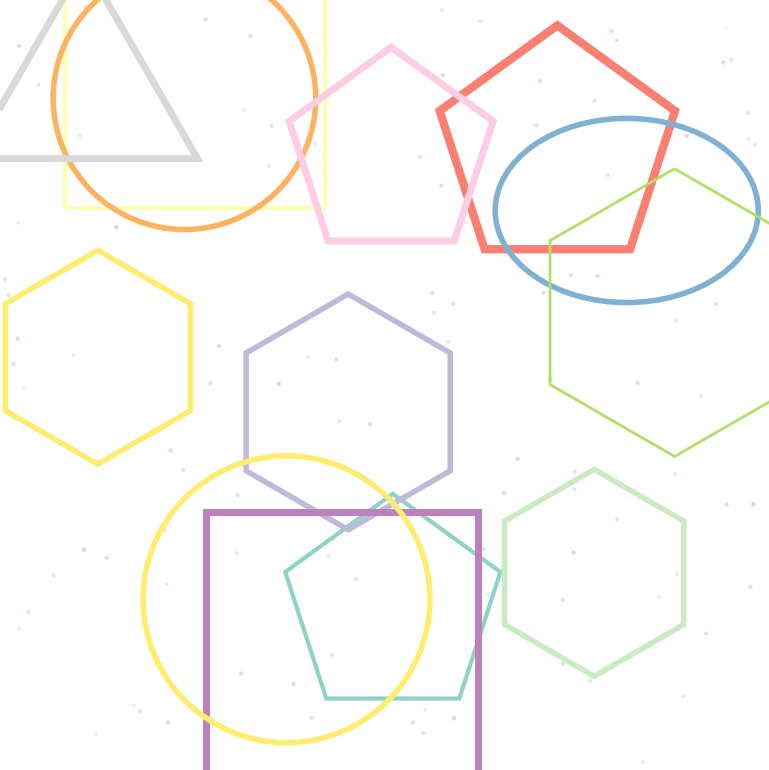[{"shape": "pentagon", "thickness": 1.5, "radius": 0.73, "center": [0.51, 0.212]}, {"shape": "square", "thickness": 1.5, "radius": 0.84, "center": [0.253, 0.899]}, {"shape": "hexagon", "thickness": 2, "radius": 0.77, "center": [0.452, 0.465]}, {"shape": "pentagon", "thickness": 3, "radius": 0.8, "center": [0.724, 0.806]}, {"shape": "oval", "thickness": 2, "radius": 0.85, "center": [0.814, 0.727]}, {"shape": "circle", "thickness": 2, "radius": 0.85, "center": [0.24, 0.872]}, {"shape": "hexagon", "thickness": 1, "radius": 0.93, "center": [0.876, 0.594]}, {"shape": "pentagon", "thickness": 2.5, "radius": 0.7, "center": [0.508, 0.8]}, {"shape": "triangle", "thickness": 2.5, "radius": 0.85, "center": [0.109, 0.879]}, {"shape": "square", "thickness": 2.5, "radius": 0.88, "center": [0.444, 0.159]}, {"shape": "hexagon", "thickness": 2, "radius": 0.67, "center": [0.772, 0.256]}, {"shape": "circle", "thickness": 2, "radius": 0.93, "center": [0.372, 0.222]}, {"shape": "hexagon", "thickness": 2, "radius": 0.69, "center": [0.127, 0.536]}]